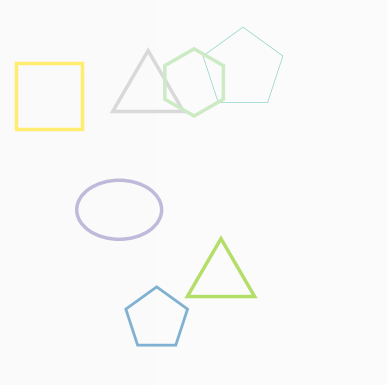[{"shape": "pentagon", "thickness": 0.5, "radius": 0.54, "center": [0.627, 0.821]}, {"shape": "oval", "thickness": 2.5, "radius": 0.55, "center": [0.308, 0.455]}, {"shape": "pentagon", "thickness": 2, "radius": 0.42, "center": [0.404, 0.171]}, {"shape": "triangle", "thickness": 2.5, "radius": 0.5, "center": [0.57, 0.28]}, {"shape": "triangle", "thickness": 2.5, "radius": 0.53, "center": [0.382, 0.763]}, {"shape": "hexagon", "thickness": 2.5, "radius": 0.44, "center": [0.501, 0.786]}, {"shape": "square", "thickness": 2.5, "radius": 0.43, "center": [0.127, 0.75]}]